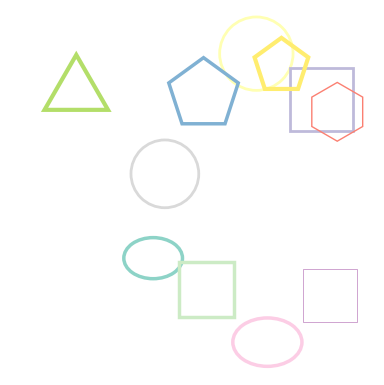[{"shape": "oval", "thickness": 2.5, "radius": 0.38, "center": [0.398, 0.329]}, {"shape": "circle", "thickness": 2, "radius": 0.48, "center": [0.666, 0.861]}, {"shape": "square", "thickness": 2, "radius": 0.41, "center": [0.835, 0.741]}, {"shape": "hexagon", "thickness": 1, "radius": 0.38, "center": [0.876, 0.71]}, {"shape": "pentagon", "thickness": 2.5, "radius": 0.47, "center": [0.529, 0.755]}, {"shape": "triangle", "thickness": 3, "radius": 0.48, "center": [0.198, 0.762]}, {"shape": "oval", "thickness": 2.5, "radius": 0.45, "center": [0.695, 0.111]}, {"shape": "circle", "thickness": 2, "radius": 0.44, "center": [0.428, 0.548]}, {"shape": "square", "thickness": 0.5, "radius": 0.35, "center": [0.857, 0.233]}, {"shape": "square", "thickness": 2.5, "radius": 0.36, "center": [0.536, 0.247]}, {"shape": "pentagon", "thickness": 3, "radius": 0.37, "center": [0.731, 0.828]}]